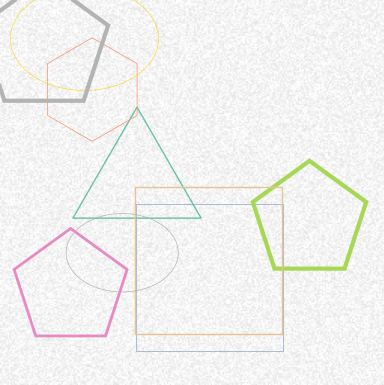[{"shape": "triangle", "thickness": 1, "radius": 0.96, "center": [0.356, 0.53]}, {"shape": "hexagon", "thickness": 0.5, "radius": 0.67, "center": [0.24, 0.767]}, {"shape": "square", "thickness": 0.5, "radius": 0.95, "center": [0.545, 0.28]}, {"shape": "pentagon", "thickness": 2, "radius": 0.77, "center": [0.183, 0.252]}, {"shape": "pentagon", "thickness": 3, "radius": 0.77, "center": [0.804, 0.427]}, {"shape": "oval", "thickness": 0.5, "radius": 0.96, "center": [0.219, 0.9]}, {"shape": "square", "thickness": 1, "radius": 0.95, "center": [0.542, 0.323]}, {"shape": "pentagon", "thickness": 3, "radius": 0.88, "center": [0.114, 0.88]}, {"shape": "oval", "thickness": 0.5, "radius": 0.73, "center": [0.317, 0.344]}]